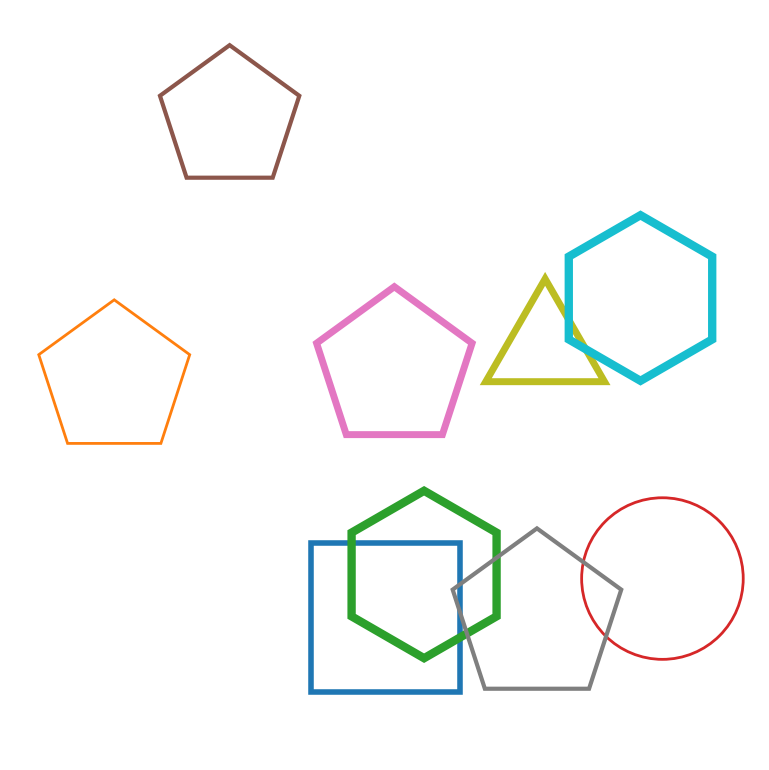[{"shape": "square", "thickness": 2, "radius": 0.48, "center": [0.5, 0.198]}, {"shape": "pentagon", "thickness": 1, "radius": 0.52, "center": [0.148, 0.508]}, {"shape": "hexagon", "thickness": 3, "radius": 0.54, "center": [0.551, 0.254]}, {"shape": "circle", "thickness": 1, "radius": 0.52, "center": [0.86, 0.249]}, {"shape": "pentagon", "thickness": 1.5, "radius": 0.48, "center": [0.298, 0.846]}, {"shape": "pentagon", "thickness": 2.5, "radius": 0.53, "center": [0.512, 0.521]}, {"shape": "pentagon", "thickness": 1.5, "radius": 0.58, "center": [0.697, 0.199]}, {"shape": "triangle", "thickness": 2.5, "radius": 0.45, "center": [0.708, 0.549]}, {"shape": "hexagon", "thickness": 3, "radius": 0.54, "center": [0.832, 0.613]}]